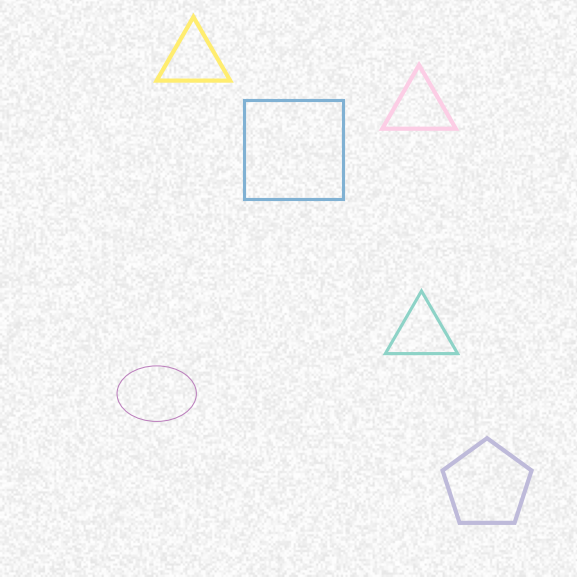[{"shape": "triangle", "thickness": 1.5, "radius": 0.36, "center": [0.73, 0.423]}, {"shape": "pentagon", "thickness": 2, "radius": 0.41, "center": [0.843, 0.159]}, {"shape": "square", "thickness": 1.5, "radius": 0.43, "center": [0.509, 0.741]}, {"shape": "triangle", "thickness": 2, "radius": 0.37, "center": [0.726, 0.813]}, {"shape": "oval", "thickness": 0.5, "radius": 0.34, "center": [0.271, 0.317]}, {"shape": "triangle", "thickness": 2, "radius": 0.37, "center": [0.335, 0.896]}]